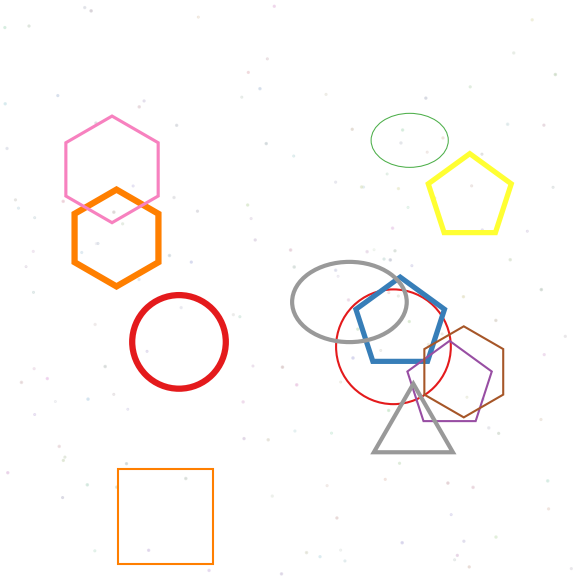[{"shape": "circle", "thickness": 1, "radius": 0.5, "center": [0.681, 0.399]}, {"shape": "circle", "thickness": 3, "radius": 0.41, "center": [0.31, 0.407]}, {"shape": "pentagon", "thickness": 2.5, "radius": 0.4, "center": [0.693, 0.439]}, {"shape": "oval", "thickness": 0.5, "radius": 0.33, "center": [0.709, 0.756]}, {"shape": "pentagon", "thickness": 1, "radius": 0.38, "center": [0.778, 0.332]}, {"shape": "hexagon", "thickness": 3, "radius": 0.42, "center": [0.202, 0.587]}, {"shape": "square", "thickness": 1, "radius": 0.41, "center": [0.287, 0.105]}, {"shape": "pentagon", "thickness": 2.5, "radius": 0.38, "center": [0.813, 0.657]}, {"shape": "hexagon", "thickness": 1, "radius": 0.39, "center": [0.803, 0.355]}, {"shape": "hexagon", "thickness": 1.5, "radius": 0.46, "center": [0.194, 0.706]}, {"shape": "oval", "thickness": 2, "radius": 0.5, "center": [0.605, 0.476]}, {"shape": "triangle", "thickness": 2, "radius": 0.39, "center": [0.716, 0.255]}]